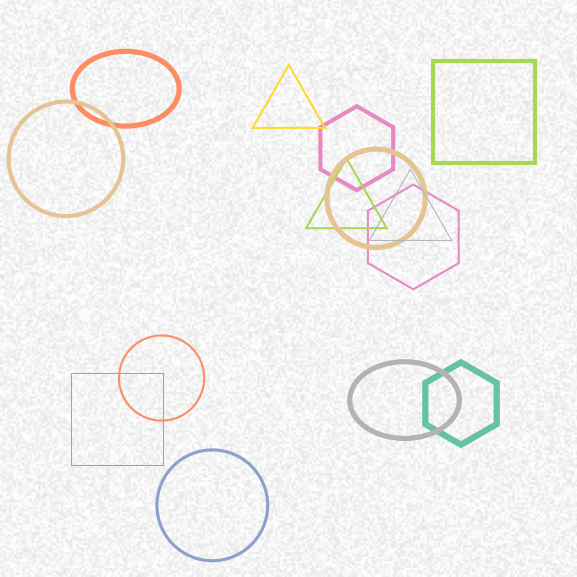[{"shape": "square", "thickness": 0.5, "radius": 0.4, "center": [0.203, 0.273]}, {"shape": "hexagon", "thickness": 3, "radius": 0.36, "center": [0.798, 0.3]}, {"shape": "circle", "thickness": 1, "radius": 0.37, "center": [0.28, 0.345]}, {"shape": "oval", "thickness": 2.5, "radius": 0.46, "center": [0.218, 0.846]}, {"shape": "circle", "thickness": 1.5, "radius": 0.48, "center": [0.368, 0.124]}, {"shape": "hexagon", "thickness": 1, "radius": 0.45, "center": [0.716, 0.589]}, {"shape": "hexagon", "thickness": 2, "radius": 0.36, "center": [0.618, 0.742]}, {"shape": "triangle", "thickness": 1, "radius": 0.4, "center": [0.6, 0.644]}, {"shape": "square", "thickness": 2, "radius": 0.44, "center": [0.839, 0.805]}, {"shape": "triangle", "thickness": 1, "radius": 0.36, "center": [0.5, 0.814]}, {"shape": "circle", "thickness": 2, "radius": 0.5, "center": [0.114, 0.724]}, {"shape": "circle", "thickness": 2.5, "radius": 0.43, "center": [0.651, 0.656]}, {"shape": "oval", "thickness": 2.5, "radius": 0.47, "center": [0.701, 0.306]}, {"shape": "triangle", "thickness": 0.5, "radius": 0.41, "center": [0.711, 0.624]}]